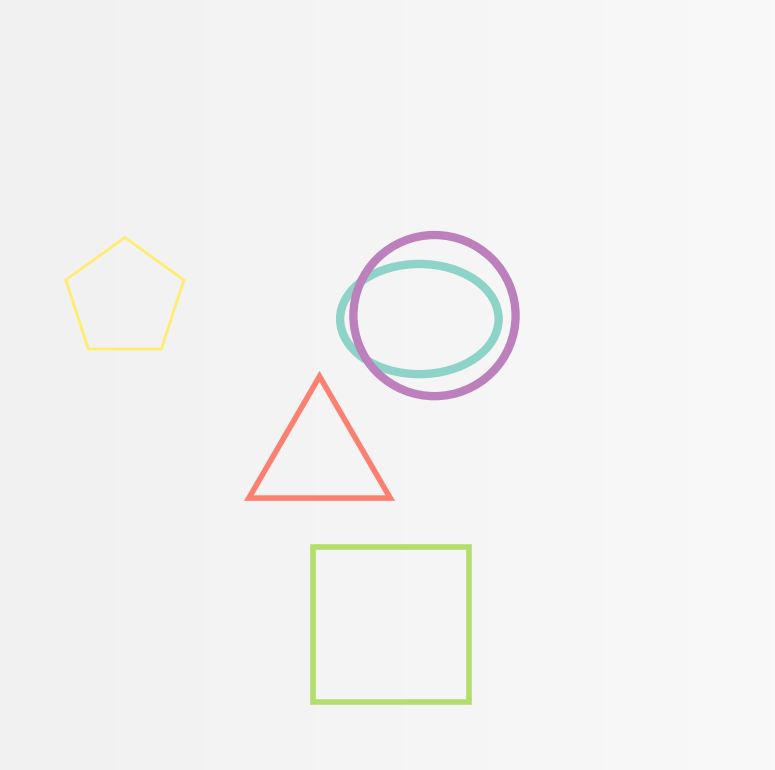[{"shape": "oval", "thickness": 3, "radius": 0.51, "center": [0.541, 0.586]}, {"shape": "triangle", "thickness": 2, "radius": 0.53, "center": [0.412, 0.406]}, {"shape": "square", "thickness": 2, "radius": 0.5, "center": [0.505, 0.189]}, {"shape": "circle", "thickness": 3, "radius": 0.52, "center": [0.561, 0.59]}, {"shape": "pentagon", "thickness": 1, "radius": 0.4, "center": [0.161, 0.612]}]